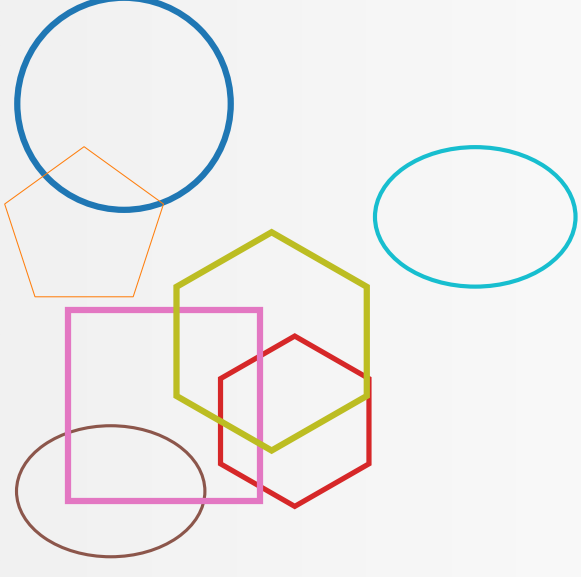[{"shape": "circle", "thickness": 3, "radius": 0.92, "center": [0.213, 0.819]}, {"shape": "pentagon", "thickness": 0.5, "radius": 0.72, "center": [0.145, 0.601]}, {"shape": "hexagon", "thickness": 2.5, "radius": 0.74, "center": [0.507, 0.27]}, {"shape": "oval", "thickness": 1.5, "radius": 0.81, "center": [0.19, 0.148]}, {"shape": "square", "thickness": 3, "radius": 0.82, "center": [0.283, 0.297]}, {"shape": "hexagon", "thickness": 3, "radius": 0.95, "center": [0.467, 0.408]}, {"shape": "oval", "thickness": 2, "radius": 0.86, "center": [0.818, 0.624]}]